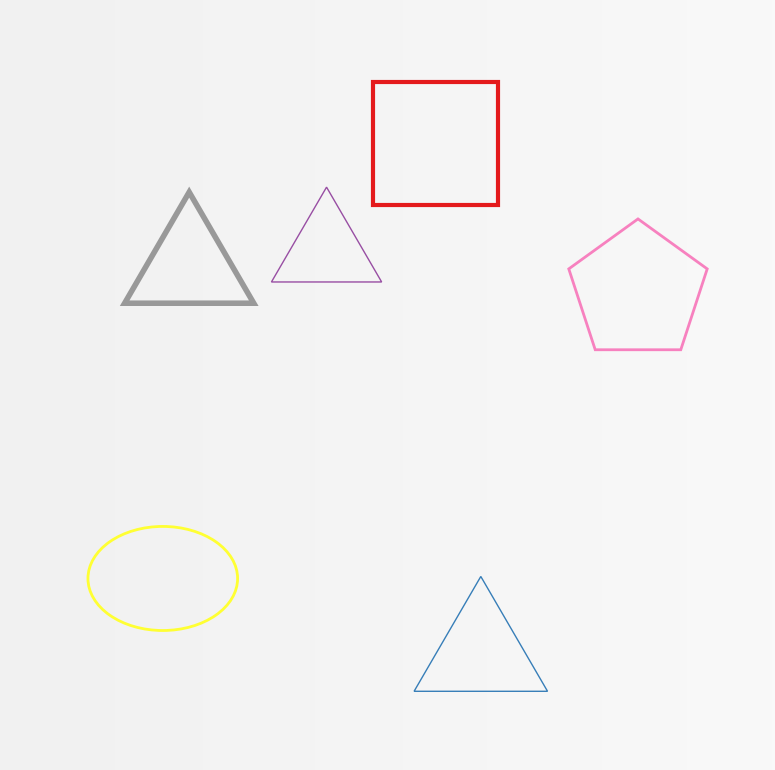[{"shape": "square", "thickness": 1.5, "radius": 0.4, "center": [0.562, 0.814]}, {"shape": "triangle", "thickness": 0.5, "radius": 0.5, "center": [0.62, 0.152]}, {"shape": "triangle", "thickness": 0.5, "radius": 0.41, "center": [0.421, 0.675]}, {"shape": "oval", "thickness": 1, "radius": 0.48, "center": [0.21, 0.249]}, {"shape": "pentagon", "thickness": 1, "radius": 0.47, "center": [0.823, 0.622]}, {"shape": "triangle", "thickness": 2, "radius": 0.48, "center": [0.244, 0.654]}]